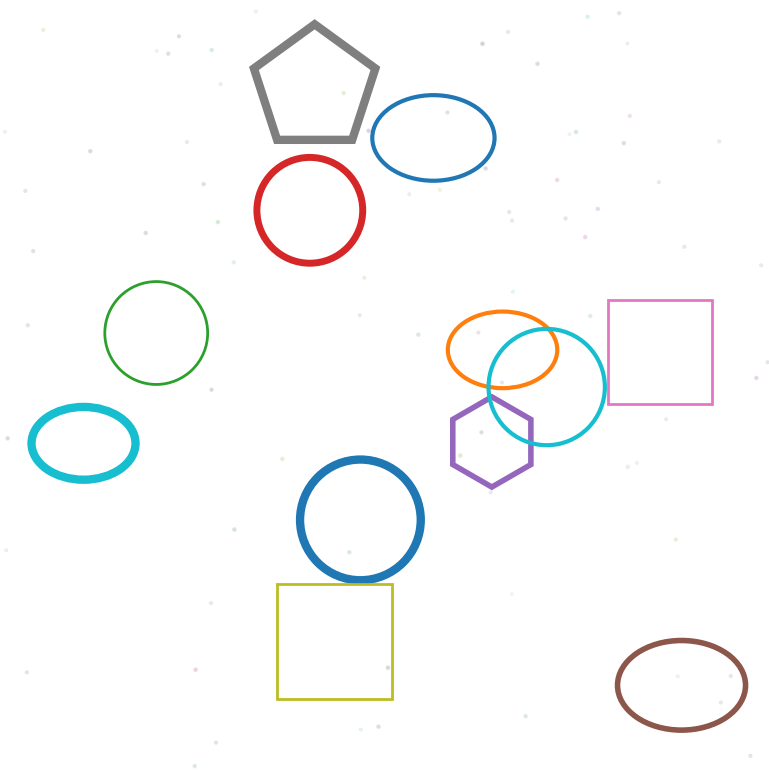[{"shape": "oval", "thickness": 1.5, "radius": 0.4, "center": [0.563, 0.821]}, {"shape": "circle", "thickness": 3, "radius": 0.39, "center": [0.468, 0.325]}, {"shape": "oval", "thickness": 1.5, "radius": 0.36, "center": [0.653, 0.546]}, {"shape": "circle", "thickness": 1, "radius": 0.33, "center": [0.203, 0.568]}, {"shape": "circle", "thickness": 2.5, "radius": 0.34, "center": [0.402, 0.727]}, {"shape": "hexagon", "thickness": 2, "radius": 0.29, "center": [0.639, 0.426]}, {"shape": "oval", "thickness": 2, "radius": 0.42, "center": [0.885, 0.11]}, {"shape": "square", "thickness": 1, "radius": 0.34, "center": [0.858, 0.543]}, {"shape": "pentagon", "thickness": 3, "radius": 0.41, "center": [0.409, 0.885]}, {"shape": "square", "thickness": 1, "radius": 0.37, "center": [0.435, 0.167]}, {"shape": "oval", "thickness": 3, "radius": 0.34, "center": [0.108, 0.424]}, {"shape": "circle", "thickness": 1.5, "radius": 0.38, "center": [0.71, 0.497]}]